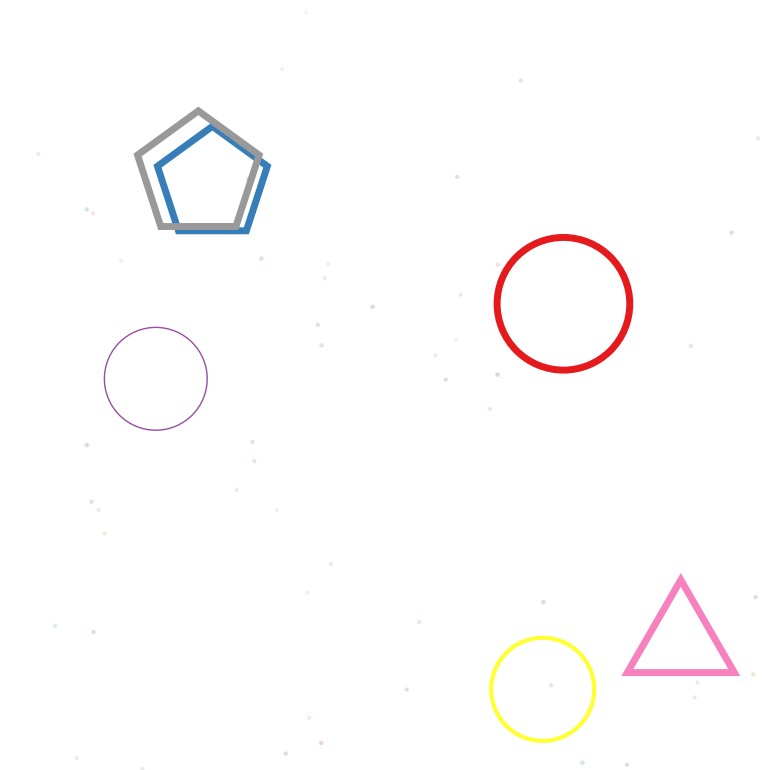[{"shape": "circle", "thickness": 2.5, "radius": 0.43, "center": [0.732, 0.605]}, {"shape": "pentagon", "thickness": 2.5, "radius": 0.38, "center": [0.276, 0.761]}, {"shape": "circle", "thickness": 0.5, "radius": 0.33, "center": [0.202, 0.508]}, {"shape": "circle", "thickness": 1.5, "radius": 0.33, "center": [0.705, 0.105]}, {"shape": "triangle", "thickness": 2.5, "radius": 0.4, "center": [0.884, 0.167]}, {"shape": "pentagon", "thickness": 2.5, "radius": 0.42, "center": [0.258, 0.773]}]